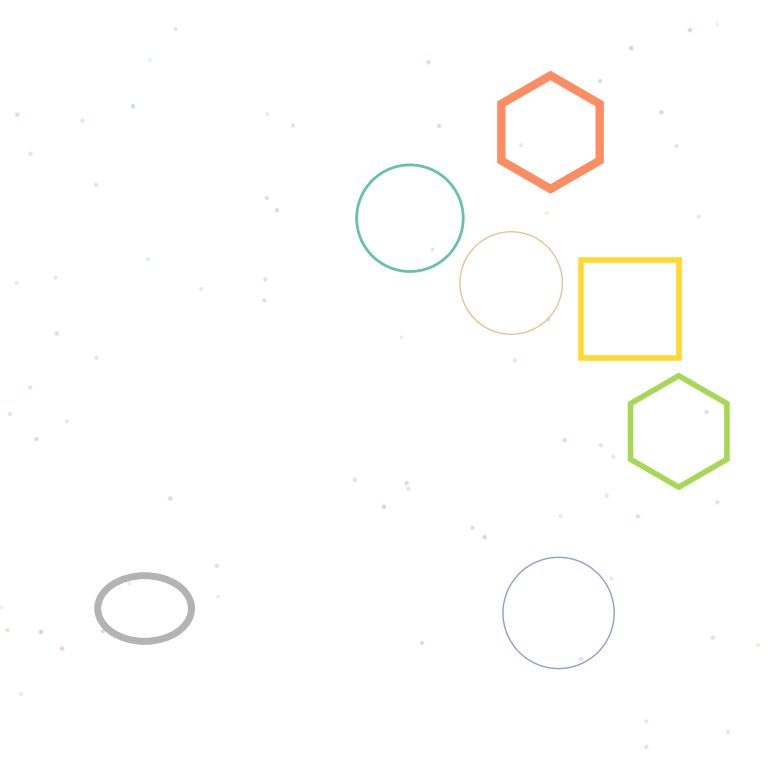[{"shape": "circle", "thickness": 1, "radius": 0.35, "center": [0.532, 0.717]}, {"shape": "hexagon", "thickness": 3, "radius": 0.37, "center": [0.715, 0.828]}, {"shape": "circle", "thickness": 0.5, "radius": 0.36, "center": [0.725, 0.204]}, {"shape": "hexagon", "thickness": 2, "radius": 0.36, "center": [0.881, 0.44]}, {"shape": "square", "thickness": 2, "radius": 0.32, "center": [0.818, 0.599]}, {"shape": "circle", "thickness": 0.5, "radius": 0.33, "center": [0.664, 0.632]}, {"shape": "oval", "thickness": 2.5, "radius": 0.3, "center": [0.188, 0.21]}]